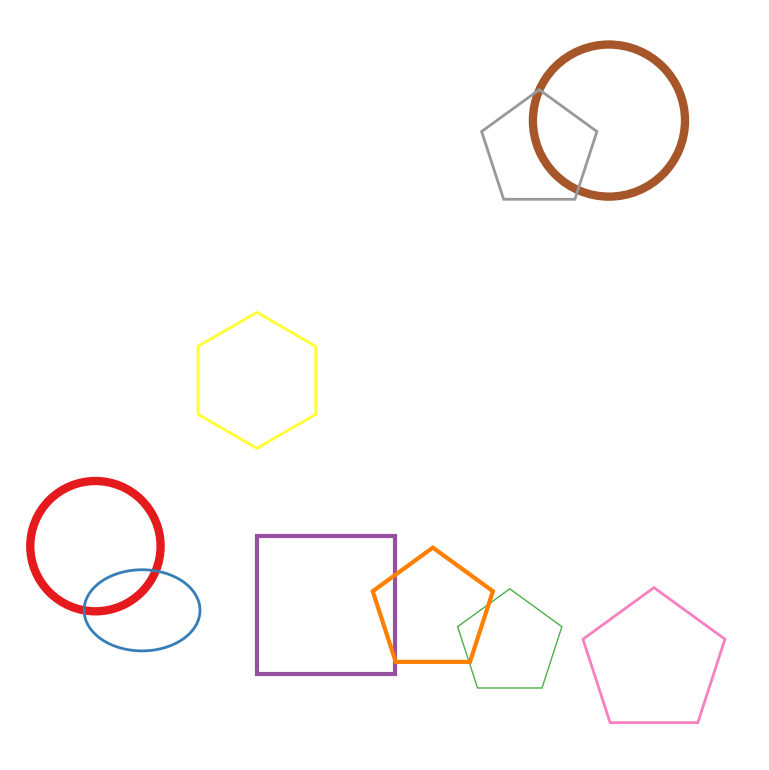[{"shape": "circle", "thickness": 3, "radius": 0.42, "center": [0.124, 0.291]}, {"shape": "oval", "thickness": 1, "radius": 0.38, "center": [0.185, 0.207]}, {"shape": "pentagon", "thickness": 0.5, "radius": 0.36, "center": [0.662, 0.164]}, {"shape": "square", "thickness": 1.5, "radius": 0.45, "center": [0.424, 0.214]}, {"shape": "pentagon", "thickness": 1.5, "radius": 0.41, "center": [0.562, 0.207]}, {"shape": "hexagon", "thickness": 1, "radius": 0.44, "center": [0.334, 0.506]}, {"shape": "circle", "thickness": 3, "radius": 0.49, "center": [0.791, 0.843]}, {"shape": "pentagon", "thickness": 1, "radius": 0.48, "center": [0.849, 0.14]}, {"shape": "pentagon", "thickness": 1, "radius": 0.39, "center": [0.7, 0.805]}]